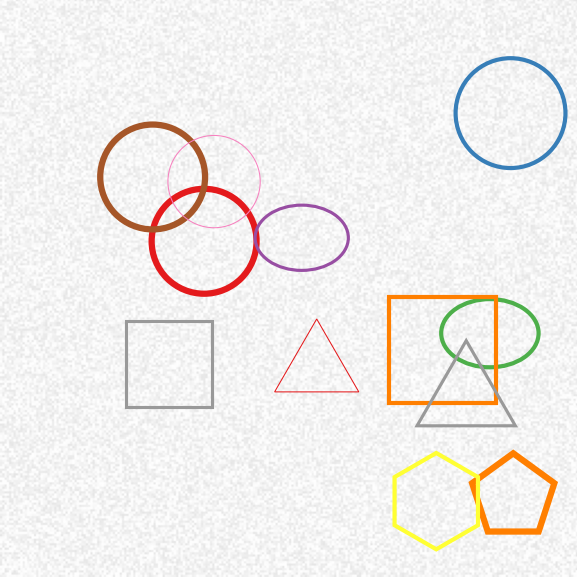[{"shape": "triangle", "thickness": 0.5, "radius": 0.42, "center": [0.548, 0.363]}, {"shape": "circle", "thickness": 3, "radius": 0.45, "center": [0.353, 0.581]}, {"shape": "circle", "thickness": 2, "radius": 0.48, "center": [0.884, 0.803]}, {"shape": "oval", "thickness": 2, "radius": 0.42, "center": [0.848, 0.422]}, {"shape": "oval", "thickness": 1.5, "radius": 0.4, "center": [0.522, 0.587]}, {"shape": "pentagon", "thickness": 3, "radius": 0.37, "center": [0.889, 0.139]}, {"shape": "square", "thickness": 2, "radius": 0.46, "center": [0.767, 0.393]}, {"shape": "hexagon", "thickness": 2, "radius": 0.42, "center": [0.755, 0.131]}, {"shape": "circle", "thickness": 3, "radius": 0.45, "center": [0.264, 0.693]}, {"shape": "circle", "thickness": 0.5, "radius": 0.4, "center": [0.371, 0.685]}, {"shape": "square", "thickness": 1.5, "radius": 0.37, "center": [0.292, 0.369]}, {"shape": "triangle", "thickness": 1.5, "radius": 0.49, "center": [0.807, 0.311]}]